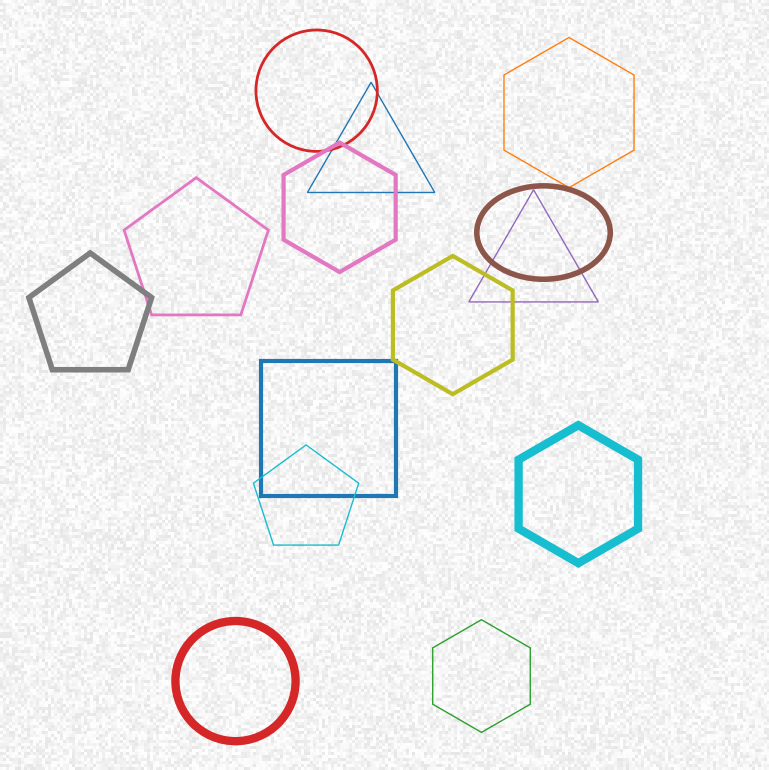[{"shape": "square", "thickness": 1.5, "radius": 0.44, "center": [0.427, 0.443]}, {"shape": "triangle", "thickness": 0.5, "radius": 0.48, "center": [0.482, 0.798]}, {"shape": "hexagon", "thickness": 0.5, "radius": 0.49, "center": [0.739, 0.854]}, {"shape": "hexagon", "thickness": 0.5, "radius": 0.37, "center": [0.625, 0.122]}, {"shape": "circle", "thickness": 3, "radius": 0.39, "center": [0.306, 0.115]}, {"shape": "circle", "thickness": 1, "radius": 0.39, "center": [0.411, 0.882]}, {"shape": "triangle", "thickness": 0.5, "radius": 0.49, "center": [0.693, 0.656]}, {"shape": "oval", "thickness": 2, "radius": 0.43, "center": [0.706, 0.698]}, {"shape": "hexagon", "thickness": 1.5, "radius": 0.42, "center": [0.441, 0.731]}, {"shape": "pentagon", "thickness": 1, "radius": 0.49, "center": [0.255, 0.671]}, {"shape": "pentagon", "thickness": 2, "radius": 0.42, "center": [0.117, 0.588]}, {"shape": "hexagon", "thickness": 1.5, "radius": 0.45, "center": [0.588, 0.578]}, {"shape": "hexagon", "thickness": 3, "radius": 0.45, "center": [0.751, 0.358]}, {"shape": "pentagon", "thickness": 0.5, "radius": 0.36, "center": [0.398, 0.35]}]